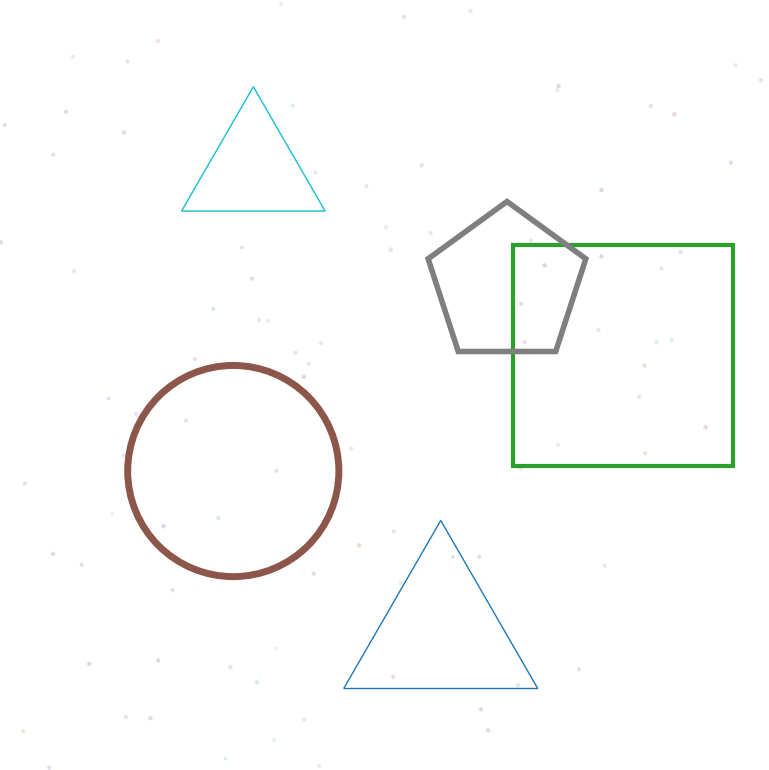[{"shape": "triangle", "thickness": 0.5, "radius": 0.73, "center": [0.572, 0.179]}, {"shape": "square", "thickness": 1.5, "radius": 0.72, "center": [0.809, 0.538]}, {"shape": "circle", "thickness": 2.5, "radius": 0.69, "center": [0.303, 0.388]}, {"shape": "pentagon", "thickness": 2, "radius": 0.54, "center": [0.658, 0.631]}, {"shape": "triangle", "thickness": 0.5, "radius": 0.54, "center": [0.329, 0.78]}]